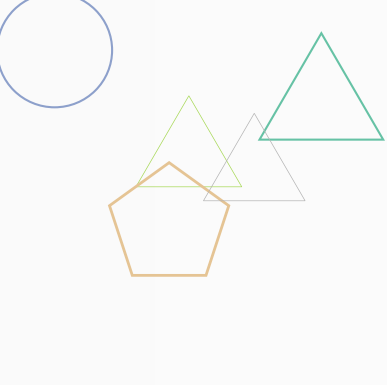[{"shape": "triangle", "thickness": 1.5, "radius": 0.92, "center": [0.829, 0.729]}, {"shape": "circle", "thickness": 1.5, "radius": 0.74, "center": [0.141, 0.87]}, {"shape": "triangle", "thickness": 0.5, "radius": 0.79, "center": [0.487, 0.594]}, {"shape": "pentagon", "thickness": 2, "radius": 0.81, "center": [0.436, 0.416]}, {"shape": "triangle", "thickness": 0.5, "radius": 0.76, "center": [0.656, 0.554]}]